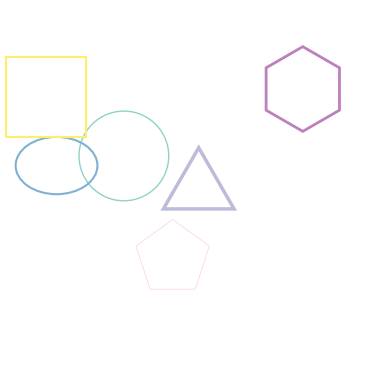[{"shape": "circle", "thickness": 1, "radius": 0.58, "center": [0.322, 0.595]}, {"shape": "triangle", "thickness": 2.5, "radius": 0.53, "center": [0.516, 0.51]}, {"shape": "oval", "thickness": 1.5, "radius": 0.53, "center": [0.147, 0.57]}, {"shape": "pentagon", "thickness": 0.5, "radius": 0.5, "center": [0.448, 0.33]}, {"shape": "hexagon", "thickness": 2, "radius": 0.55, "center": [0.786, 0.769]}, {"shape": "square", "thickness": 1.5, "radius": 0.52, "center": [0.12, 0.748]}]